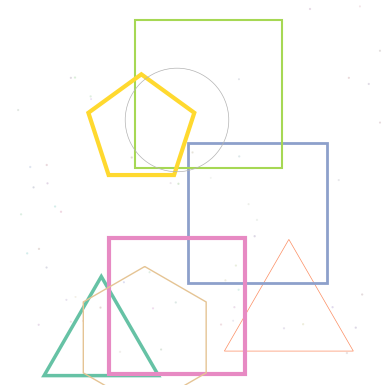[{"shape": "triangle", "thickness": 2.5, "radius": 0.86, "center": [0.263, 0.11]}, {"shape": "triangle", "thickness": 0.5, "radius": 0.97, "center": [0.75, 0.185]}, {"shape": "square", "thickness": 2, "radius": 0.91, "center": [0.669, 0.447]}, {"shape": "square", "thickness": 3, "radius": 0.88, "center": [0.459, 0.206]}, {"shape": "square", "thickness": 1.5, "radius": 0.96, "center": [0.541, 0.756]}, {"shape": "pentagon", "thickness": 3, "radius": 0.72, "center": [0.367, 0.662]}, {"shape": "hexagon", "thickness": 1, "radius": 0.92, "center": [0.376, 0.124]}, {"shape": "circle", "thickness": 0.5, "radius": 0.67, "center": [0.46, 0.688]}]